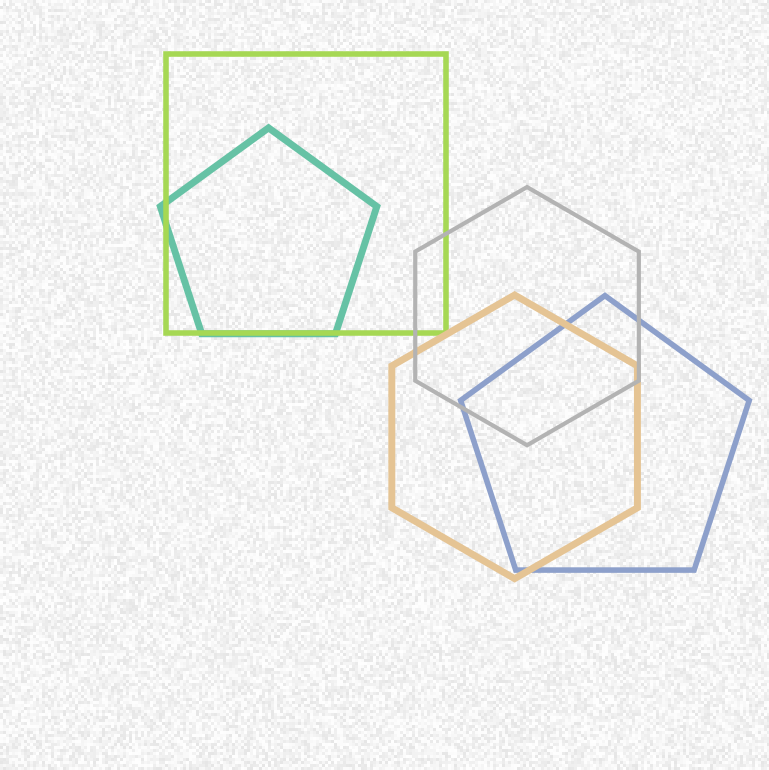[{"shape": "pentagon", "thickness": 2.5, "radius": 0.74, "center": [0.349, 0.686]}, {"shape": "pentagon", "thickness": 2, "radius": 0.99, "center": [0.786, 0.419]}, {"shape": "square", "thickness": 2, "radius": 0.91, "center": [0.397, 0.749]}, {"shape": "hexagon", "thickness": 2.5, "radius": 0.92, "center": [0.668, 0.433]}, {"shape": "hexagon", "thickness": 1.5, "radius": 0.84, "center": [0.684, 0.589]}]